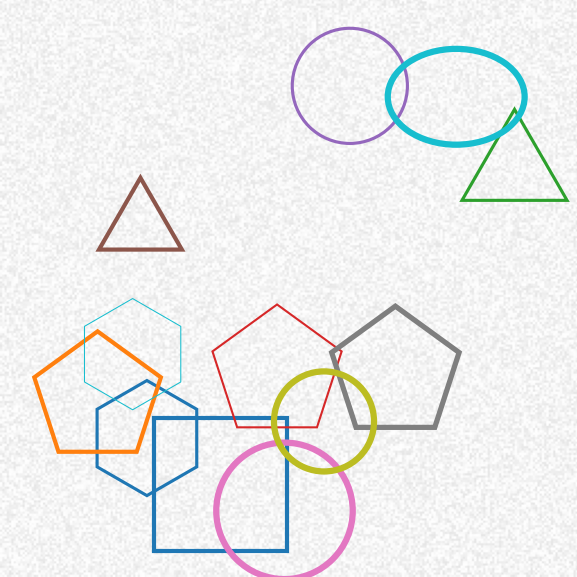[{"shape": "hexagon", "thickness": 1.5, "radius": 0.5, "center": [0.254, 0.241]}, {"shape": "square", "thickness": 2, "radius": 0.58, "center": [0.381, 0.16]}, {"shape": "pentagon", "thickness": 2, "radius": 0.58, "center": [0.169, 0.31]}, {"shape": "triangle", "thickness": 1.5, "radius": 0.53, "center": [0.891, 0.705]}, {"shape": "pentagon", "thickness": 1, "radius": 0.59, "center": [0.48, 0.354]}, {"shape": "circle", "thickness": 1.5, "radius": 0.5, "center": [0.606, 0.85]}, {"shape": "triangle", "thickness": 2, "radius": 0.41, "center": [0.243, 0.608]}, {"shape": "circle", "thickness": 3, "radius": 0.59, "center": [0.493, 0.115]}, {"shape": "pentagon", "thickness": 2.5, "radius": 0.58, "center": [0.685, 0.353]}, {"shape": "circle", "thickness": 3, "radius": 0.43, "center": [0.561, 0.269]}, {"shape": "oval", "thickness": 3, "radius": 0.59, "center": [0.79, 0.832]}, {"shape": "hexagon", "thickness": 0.5, "radius": 0.48, "center": [0.23, 0.386]}]